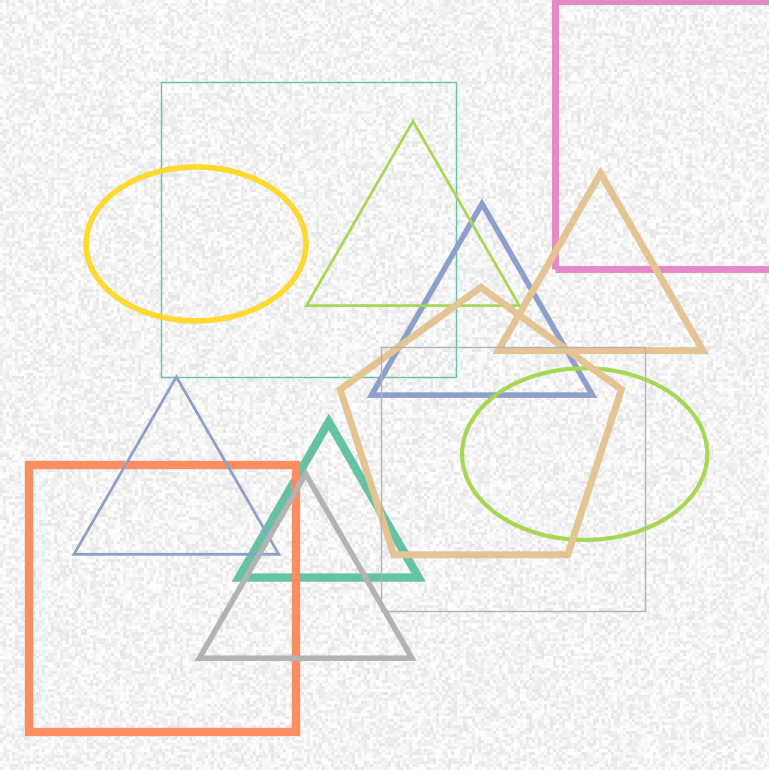[{"shape": "triangle", "thickness": 3, "radius": 0.67, "center": [0.427, 0.317]}, {"shape": "square", "thickness": 0.5, "radius": 0.96, "center": [0.401, 0.702]}, {"shape": "square", "thickness": 3, "radius": 0.87, "center": [0.212, 0.223]}, {"shape": "triangle", "thickness": 2, "radius": 0.83, "center": [0.626, 0.57]}, {"shape": "triangle", "thickness": 1, "radius": 0.77, "center": [0.229, 0.357]}, {"shape": "square", "thickness": 2.5, "radius": 0.87, "center": [0.896, 0.825]}, {"shape": "oval", "thickness": 1.5, "radius": 0.8, "center": [0.759, 0.41]}, {"shape": "triangle", "thickness": 1, "radius": 0.8, "center": [0.536, 0.683]}, {"shape": "oval", "thickness": 2, "radius": 0.71, "center": [0.255, 0.683]}, {"shape": "pentagon", "thickness": 2.5, "radius": 0.96, "center": [0.624, 0.435]}, {"shape": "triangle", "thickness": 2.5, "radius": 0.77, "center": [0.78, 0.621]}, {"shape": "square", "thickness": 0.5, "radius": 0.86, "center": [0.666, 0.378]}, {"shape": "triangle", "thickness": 2, "radius": 0.8, "center": [0.397, 0.225]}]